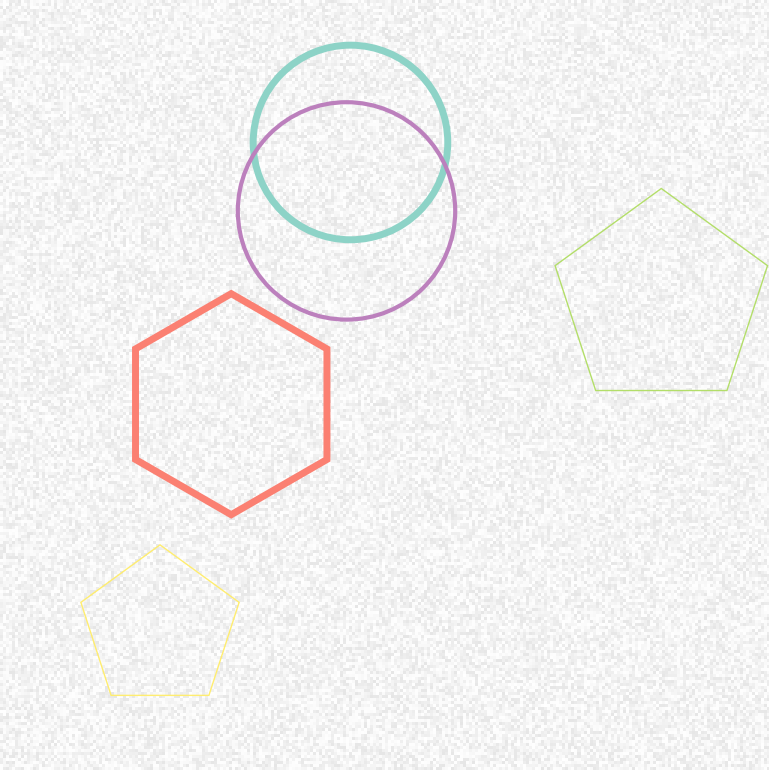[{"shape": "circle", "thickness": 2.5, "radius": 0.63, "center": [0.455, 0.815]}, {"shape": "hexagon", "thickness": 2.5, "radius": 0.72, "center": [0.3, 0.475]}, {"shape": "pentagon", "thickness": 0.5, "radius": 0.73, "center": [0.859, 0.61]}, {"shape": "circle", "thickness": 1.5, "radius": 0.71, "center": [0.45, 0.726]}, {"shape": "pentagon", "thickness": 0.5, "radius": 0.54, "center": [0.208, 0.184]}]